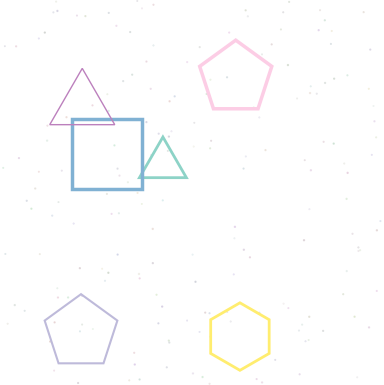[{"shape": "triangle", "thickness": 2, "radius": 0.35, "center": [0.423, 0.574]}, {"shape": "pentagon", "thickness": 1.5, "radius": 0.5, "center": [0.21, 0.137]}, {"shape": "square", "thickness": 2.5, "radius": 0.45, "center": [0.278, 0.601]}, {"shape": "pentagon", "thickness": 2.5, "radius": 0.49, "center": [0.612, 0.797]}, {"shape": "triangle", "thickness": 1, "radius": 0.49, "center": [0.214, 0.725]}, {"shape": "hexagon", "thickness": 2, "radius": 0.44, "center": [0.623, 0.126]}]